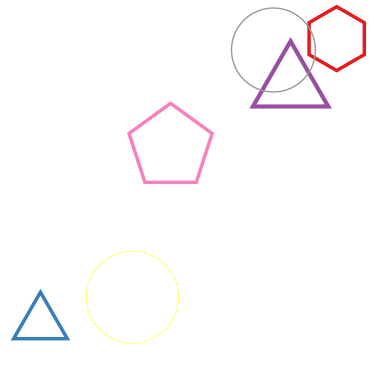[{"shape": "hexagon", "thickness": 2.5, "radius": 0.41, "center": [0.875, 0.9]}, {"shape": "triangle", "thickness": 2.5, "radius": 0.4, "center": [0.105, 0.161]}, {"shape": "triangle", "thickness": 3, "radius": 0.57, "center": [0.755, 0.78]}, {"shape": "circle", "thickness": 0.5, "radius": 0.6, "center": [0.344, 0.228]}, {"shape": "pentagon", "thickness": 2.5, "radius": 0.57, "center": [0.443, 0.618]}, {"shape": "circle", "thickness": 1, "radius": 0.54, "center": [0.71, 0.87]}]